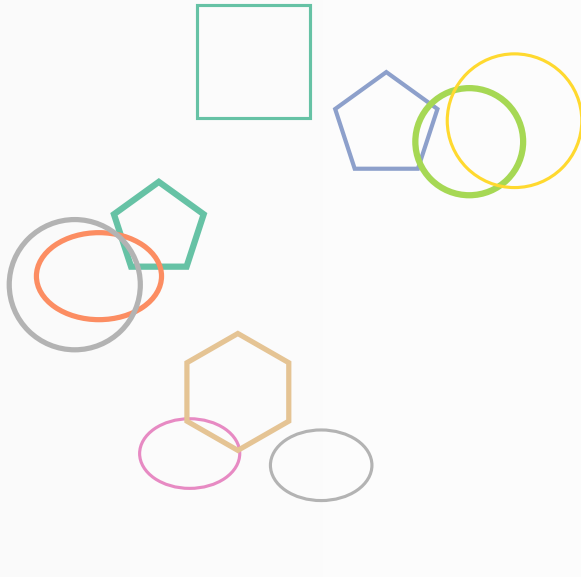[{"shape": "pentagon", "thickness": 3, "radius": 0.41, "center": [0.273, 0.603]}, {"shape": "square", "thickness": 1.5, "radius": 0.49, "center": [0.436, 0.893]}, {"shape": "oval", "thickness": 2.5, "radius": 0.54, "center": [0.17, 0.521]}, {"shape": "pentagon", "thickness": 2, "radius": 0.46, "center": [0.665, 0.782]}, {"shape": "oval", "thickness": 1.5, "radius": 0.43, "center": [0.326, 0.214]}, {"shape": "circle", "thickness": 3, "radius": 0.46, "center": [0.807, 0.754]}, {"shape": "circle", "thickness": 1.5, "radius": 0.58, "center": [0.885, 0.79]}, {"shape": "hexagon", "thickness": 2.5, "radius": 0.51, "center": [0.409, 0.32]}, {"shape": "oval", "thickness": 1.5, "radius": 0.44, "center": [0.553, 0.193]}, {"shape": "circle", "thickness": 2.5, "radius": 0.56, "center": [0.129, 0.506]}]